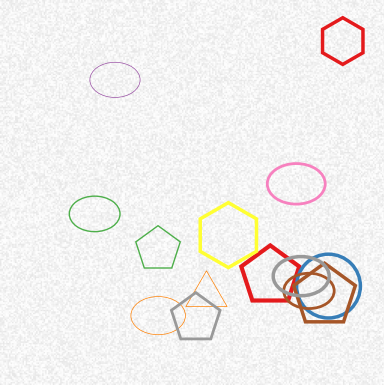[{"shape": "hexagon", "thickness": 2.5, "radius": 0.3, "center": [0.89, 0.893]}, {"shape": "pentagon", "thickness": 3, "radius": 0.4, "center": [0.702, 0.283]}, {"shape": "circle", "thickness": 2.5, "radius": 0.41, "center": [0.853, 0.257]}, {"shape": "oval", "thickness": 1, "radius": 0.33, "center": [0.246, 0.444]}, {"shape": "pentagon", "thickness": 1, "radius": 0.3, "center": [0.41, 0.353]}, {"shape": "oval", "thickness": 0.5, "radius": 0.33, "center": [0.299, 0.793]}, {"shape": "triangle", "thickness": 0.5, "radius": 0.31, "center": [0.536, 0.235]}, {"shape": "oval", "thickness": 0.5, "radius": 0.35, "center": [0.411, 0.18]}, {"shape": "hexagon", "thickness": 2.5, "radius": 0.42, "center": [0.593, 0.389]}, {"shape": "oval", "thickness": 2, "radius": 0.33, "center": [0.803, 0.244]}, {"shape": "pentagon", "thickness": 2.5, "radius": 0.42, "center": [0.843, 0.232]}, {"shape": "oval", "thickness": 2, "radius": 0.38, "center": [0.77, 0.522]}, {"shape": "pentagon", "thickness": 2, "radius": 0.33, "center": [0.508, 0.174]}, {"shape": "oval", "thickness": 2.5, "radius": 0.36, "center": [0.782, 0.283]}]